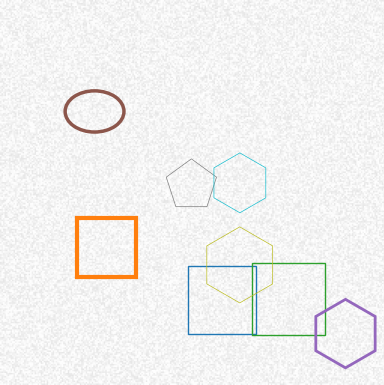[{"shape": "square", "thickness": 1, "radius": 0.44, "center": [0.577, 0.221]}, {"shape": "square", "thickness": 3, "radius": 0.38, "center": [0.277, 0.357]}, {"shape": "square", "thickness": 1, "radius": 0.47, "center": [0.75, 0.223]}, {"shape": "hexagon", "thickness": 2, "radius": 0.44, "center": [0.897, 0.134]}, {"shape": "oval", "thickness": 2.5, "radius": 0.38, "center": [0.246, 0.711]}, {"shape": "pentagon", "thickness": 0.5, "radius": 0.34, "center": [0.497, 0.519]}, {"shape": "hexagon", "thickness": 0.5, "radius": 0.49, "center": [0.623, 0.312]}, {"shape": "hexagon", "thickness": 0.5, "radius": 0.39, "center": [0.623, 0.525]}]